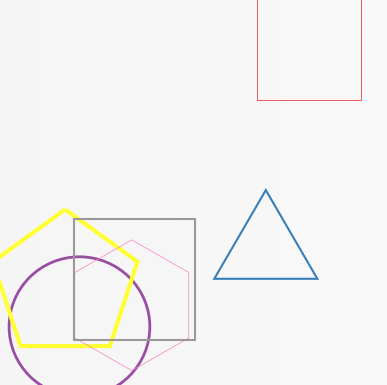[{"shape": "square", "thickness": 0.5, "radius": 0.67, "center": [0.797, 0.874]}, {"shape": "triangle", "thickness": 1.5, "radius": 0.77, "center": [0.686, 0.353]}, {"shape": "circle", "thickness": 2, "radius": 0.91, "center": [0.205, 0.151]}, {"shape": "pentagon", "thickness": 3, "radius": 0.98, "center": [0.168, 0.26]}, {"shape": "hexagon", "thickness": 0.5, "radius": 0.85, "center": [0.34, 0.207]}, {"shape": "square", "thickness": 1.5, "radius": 0.79, "center": [0.347, 0.275]}]